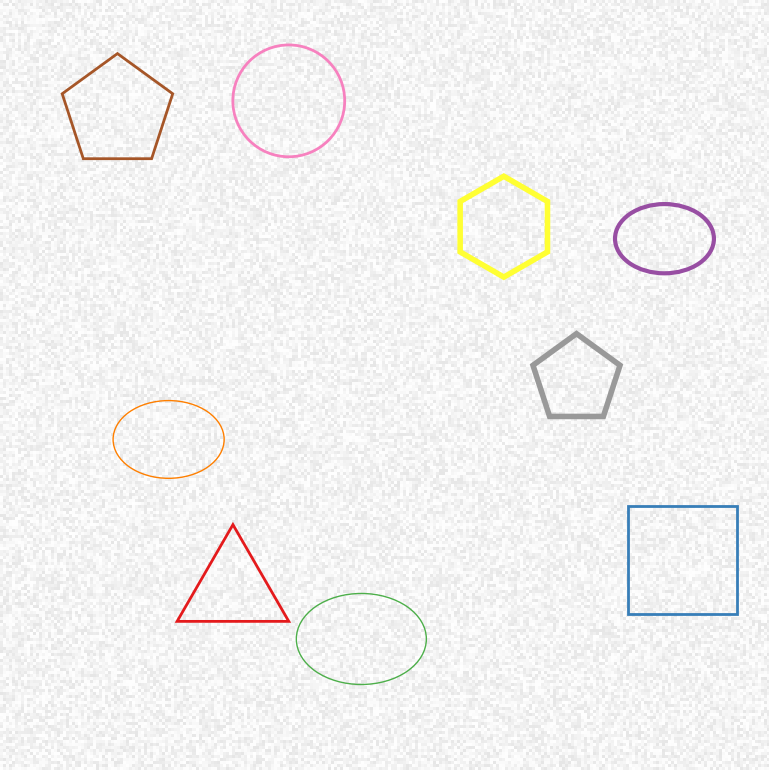[{"shape": "triangle", "thickness": 1, "radius": 0.42, "center": [0.303, 0.235]}, {"shape": "square", "thickness": 1, "radius": 0.35, "center": [0.886, 0.273]}, {"shape": "oval", "thickness": 0.5, "radius": 0.42, "center": [0.469, 0.17]}, {"shape": "oval", "thickness": 1.5, "radius": 0.32, "center": [0.863, 0.69]}, {"shape": "oval", "thickness": 0.5, "radius": 0.36, "center": [0.219, 0.429]}, {"shape": "hexagon", "thickness": 2, "radius": 0.33, "center": [0.654, 0.706]}, {"shape": "pentagon", "thickness": 1, "radius": 0.38, "center": [0.153, 0.855]}, {"shape": "circle", "thickness": 1, "radius": 0.36, "center": [0.375, 0.869]}, {"shape": "pentagon", "thickness": 2, "radius": 0.3, "center": [0.749, 0.507]}]